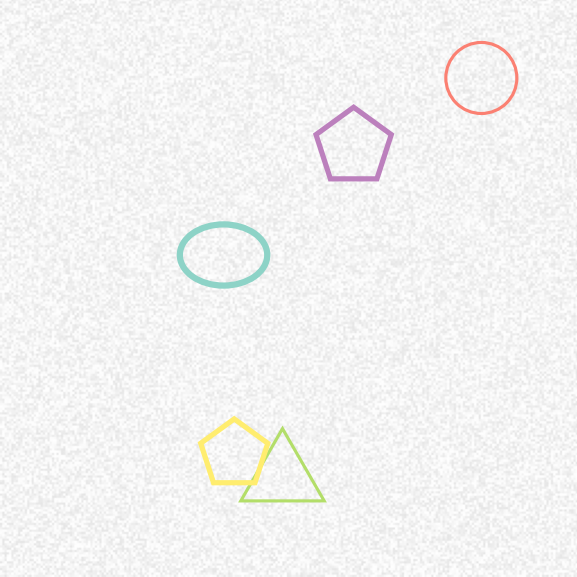[{"shape": "oval", "thickness": 3, "radius": 0.38, "center": [0.387, 0.558]}, {"shape": "circle", "thickness": 1.5, "radius": 0.31, "center": [0.833, 0.864]}, {"shape": "triangle", "thickness": 1.5, "radius": 0.42, "center": [0.489, 0.173]}, {"shape": "pentagon", "thickness": 2.5, "radius": 0.34, "center": [0.612, 0.745]}, {"shape": "pentagon", "thickness": 2.5, "radius": 0.31, "center": [0.406, 0.213]}]